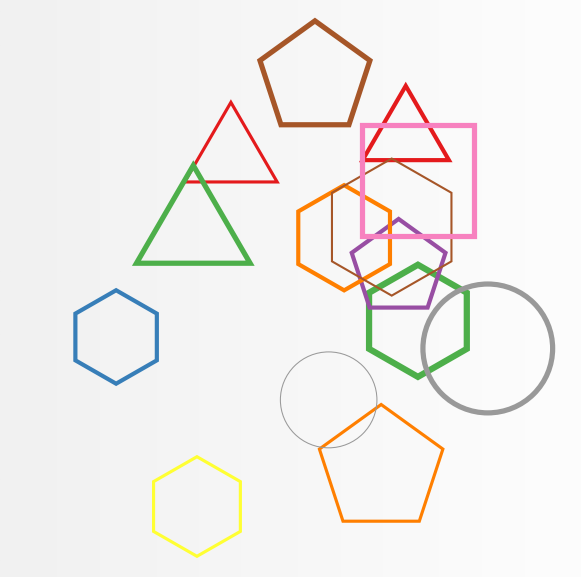[{"shape": "triangle", "thickness": 1.5, "radius": 0.46, "center": [0.397, 0.73]}, {"shape": "triangle", "thickness": 2, "radius": 0.43, "center": [0.698, 0.765]}, {"shape": "hexagon", "thickness": 2, "radius": 0.4, "center": [0.2, 0.416]}, {"shape": "hexagon", "thickness": 3, "radius": 0.49, "center": [0.719, 0.444]}, {"shape": "triangle", "thickness": 2.5, "radius": 0.56, "center": [0.333, 0.6]}, {"shape": "pentagon", "thickness": 2, "radius": 0.42, "center": [0.686, 0.535]}, {"shape": "hexagon", "thickness": 2, "radius": 0.46, "center": [0.592, 0.587]}, {"shape": "pentagon", "thickness": 1.5, "radius": 0.56, "center": [0.656, 0.187]}, {"shape": "hexagon", "thickness": 1.5, "radius": 0.43, "center": [0.339, 0.122]}, {"shape": "hexagon", "thickness": 1, "radius": 0.59, "center": [0.674, 0.606]}, {"shape": "pentagon", "thickness": 2.5, "radius": 0.5, "center": [0.542, 0.864]}, {"shape": "square", "thickness": 2.5, "radius": 0.48, "center": [0.719, 0.687]}, {"shape": "circle", "thickness": 0.5, "radius": 0.42, "center": [0.565, 0.307]}, {"shape": "circle", "thickness": 2.5, "radius": 0.56, "center": [0.839, 0.396]}]